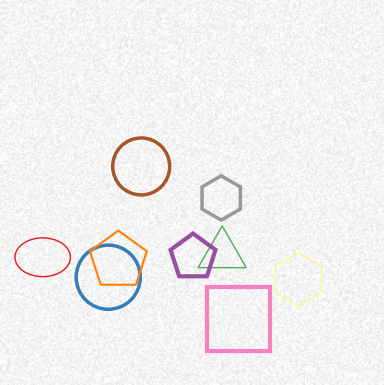[{"shape": "oval", "thickness": 1, "radius": 0.36, "center": [0.111, 0.332]}, {"shape": "circle", "thickness": 2.5, "radius": 0.42, "center": [0.281, 0.28]}, {"shape": "triangle", "thickness": 1, "radius": 0.36, "center": [0.577, 0.341]}, {"shape": "pentagon", "thickness": 3, "radius": 0.31, "center": [0.501, 0.332]}, {"shape": "pentagon", "thickness": 1.5, "radius": 0.39, "center": [0.307, 0.323]}, {"shape": "hexagon", "thickness": 0.5, "radius": 0.35, "center": [0.775, 0.274]}, {"shape": "circle", "thickness": 2.5, "radius": 0.37, "center": [0.367, 0.568]}, {"shape": "square", "thickness": 3, "radius": 0.41, "center": [0.62, 0.171]}, {"shape": "hexagon", "thickness": 2.5, "radius": 0.29, "center": [0.575, 0.486]}]